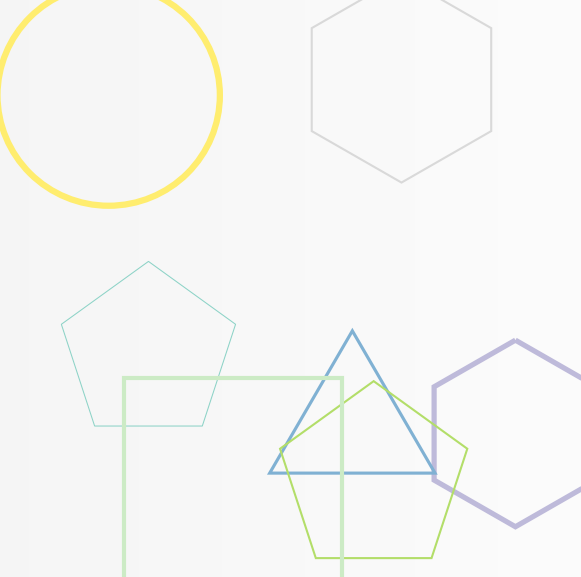[{"shape": "pentagon", "thickness": 0.5, "radius": 0.79, "center": [0.255, 0.389]}, {"shape": "hexagon", "thickness": 2.5, "radius": 0.81, "center": [0.887, 0.249]}, {"shape": "triangle", "thickness": 1.5, "radius": 0.82, "center": [0.606, 0.262]}, {"shape": "pentagon", "thickness": 1, "radius": 0.85, "center": [0.643, 0.17]}, {"shape": "hexagon", "thickness": 1, "radius": 0.89, "center": [0.691, 0.861]}, {"shape": "square", "thickness": 2, "radius": 0.94, "center": [0.401, 0.156]}, {"shape": "circle", "thickness": 3, "radius": 0.96, "center": [0.187, 0.834]}]